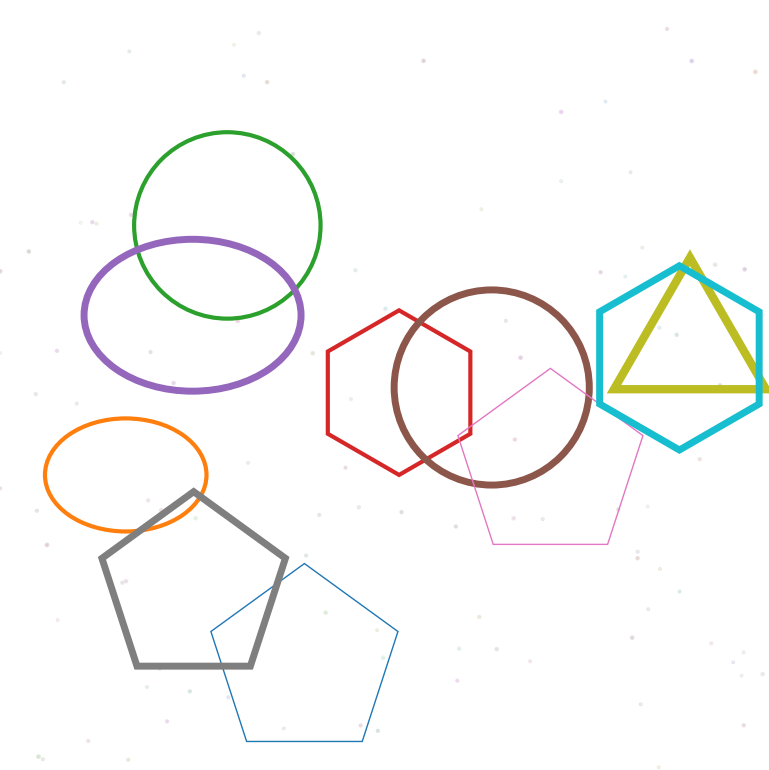[{"shape": "pentagon", "thickness": 0.5, "radius": 0.64, "center": [0.395, 0.14]}, {"shape": "oval", "thickness": 1.5, "radius": 0.52, "center": [0.163, 0.383]}, {"shape": "circle", "thickness": 1.5, "radius": 0.61, "center": [0.295, 0.707]}, {"shape": "hexagon", "thickness": 1.5, "radius": 0.53, "center": [0.518, 0.49]}, {"shape": "oval", "thickness": 2.5, "radius": 0.7, "center": [0.25, 0.591]}, {"shape": "circle", "thickness": 2.5, "radius": 0.63, "center": [0.639, 0.497]}, {"shape": "pentagon", "thickness": 0.5, "radius": 0.63, "center": [0.715, 0.395]}, {"shape": "pentagon", "thickness": 2.5, "radius": 0.63, "center": [0.252, 0.236]}, {"shape": "triangle", "thickness": 3, "radius": 0.57, "center": [0.896, 0.551]}, {"shape": "hexagon", "thickness": 2.5, "radius": 0.6, "center": [0.882, 0.535]}]